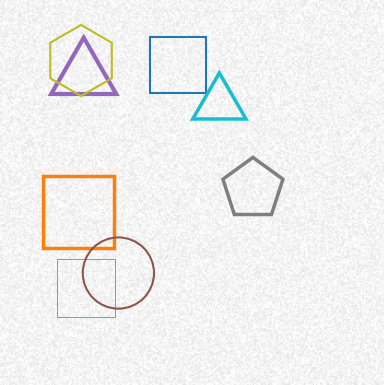[{"shape": "square", "thickness": 1.5, "radius": 0.36, "center": [0.462, 0.832]}, {"shape": "square", "thickness": 2.5, "radius": 0.46, "center": [0.204, 0.449]}, {"shape": "square", "thickness": 0.5, "radius": 0.37, "center": [0.224, 0.251]}, {"shape": "triangle", "thickness": 3, "radius": 0.49, "center": [0.217, 0.805]}, {"shape": "circle", "thickness": 1.5, "radius": 0.46, "center": [0.307, 0.291]}, {"shape": "pentagon", "thickness": 2.5, "radius": 0.41, "center": [0.657, 0.509]}, {"shape": "hexagon", "thickness": 1.5, "radius": 0.46, "center": [0.21, 0.843]}, {"shape": "triangle", "thickness": 2.5, "radius": 0.4, "center": [0.57, 0.731]}]